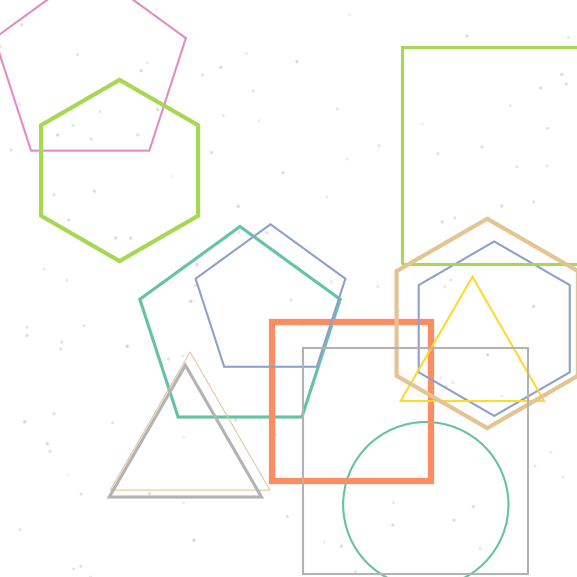[{"shape": "pentagon", "thickness": 1.5, "radius": 0.91, "center": [0.416, 0.425]}, {"shape": "circle", "thickness": 1, "radius": 0.72, "center": [0.737, 0.125]}, {"shape": "square", "thickness": 3, "radius": 0.69, "center": [0.609, 0.304]}, {"shape": "pentagon", "thickness": 1, "radius": 0.68, "center": [0.468, 0.474]}, {"shape": "hexagon", "thickness": 1, "radius": 0.76, "center": [0.856, 0.43]}, {"shape": "pentagon", "thickness": 1, "radius": 0.87, "center": [0.156, 0.879]}, {"shape": "square", "thickness": 1.5, "radius": 0.94, "center": [0.883, 0.73]}, {"shape": "hexagon", "thickness": 2, "radius": 0.78, "center": [0.207, 0.704]}, {"shape": "triangle", "thickness": 1, "radius": 0.72, "center": [0.818, 0.376]}, {"shape": "hexagon", "thickness": 2, "radius": 0.91, "center": [0.844, 0.439]}, {"shape": "triangle", "thickness": 0.5, "radius": 0.8, "center": [0.329, 0.23]}, {"shape": "triangle", "thickness": 1.5, "radius": 0.76, "center": [0.321, 0.215]}, {"shape": "square", "thickness": 1, "radius": 0.98, "center": [0.719, 0.201]}]